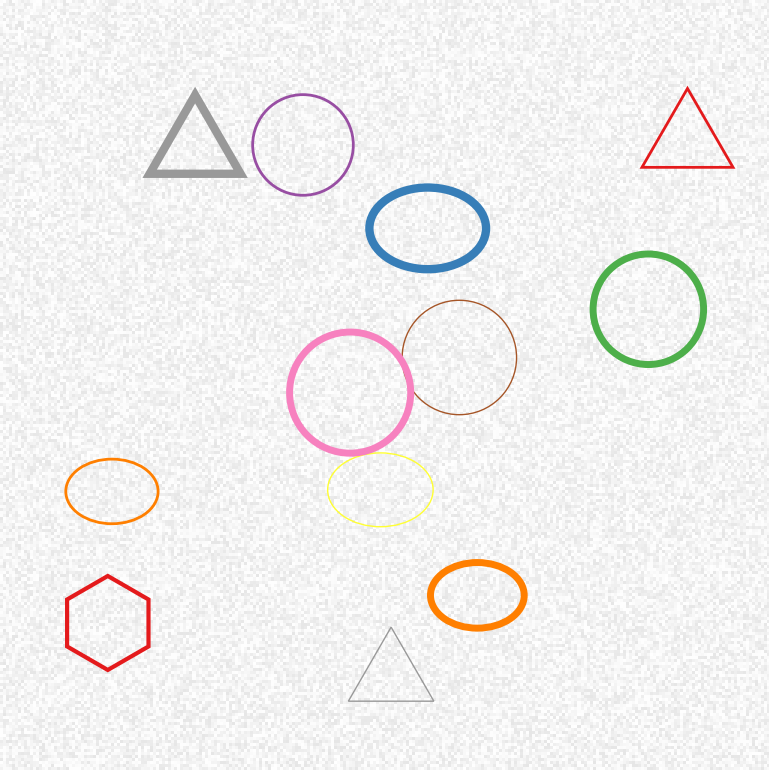[{"shape": "hexagon", "thickness": 1.5, "radius": 0.31, "center": [0.14, 0.191]}, {"shape": "triangle", "thickness": 1, "radius": 0.34, "center": [0.893, 0.817]}, {"shape": "oval", "thickness": 3, "radius": 0.38, "center": [0.555, 0.703]}, {"shape": "circle", "thickness": 2.5, "radius": 0.36, "center": [0.842, 0.598]}, {"shape": "circle", "thickness": 1, "radius": 0.33, "center": [0.393, 0.812]}, {"shape": "oval", "thickness": 1, "radius": 0.3, "center": [0.145, 0.362]}, {"shape": "oval", "thickness": 2.5, "radius": 0.3, "center": [0.62, 0.227]}, {"shape": "oval", "thickness": 0.5, "radius": 0.34, "center": [0.494, 0.364]}, {"shape": "circle", "thickness": 0.5, "radius": 0.37, "center": [0.597, 0.536]}, {"shape": "circle", "thickness": 2.5, "radius": 0.39, "center": [0.455, 0.49]}, {"shape": "triangle", "thickness": 0.5, "radius": 0.32, "center": [0.508, 0.121]}, {"shape": "triangle", "thickness": 3, "radius": 0.34, "center": [0.253, 0.808]}]